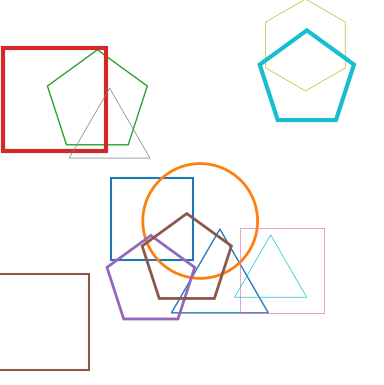[{"shape": "square", "thickness": 1.5, "radius": 0.53, "center": [0.394, 0.431]}, {"shape": "triangle", "thickness": 1, "radius": 0.73, "center": [0.571, 0.26]}, {"shape": "circle", "thickness": 2, "radius": 0.75, "center": [0.52, 0.426]}, {"shape": "pentagon", "thickness": 1, "radius": 0.68, "center": [0.253, 0.734]}, {"shape": "square", "thickness": 3, "radius": 0.67, "center": [0.142, 0.741]}, {"shape": "pentagon", "thickness": 2, "radius": 0.6, "center": [0.392, 0.268]}, {"shape": "pentagon", "thickness": 2, "radius": 0.61, "center": [0.485, 0.323]}, {"shape": "square", "thickness": 1.5, "radius": 0.62, "center": [0.107, 0.164]}, {"shape": "square", "thickness": 0.5, "radius": 0.55, "center": [0.733, 0.297]}, {"shape": "triangle", "thickness": 0.5, "radius": 0.61, "center": [0.285, 0.65]}, {"shape": "hexagon", "thickness": 0.5, "radius": 0.6, "center": [0.793, 0.883]}, {"shape": "triangle", "thickness": 0.5, "radius": 0.54, "center": [0.703, 0.282]}, {"shape": "pentagon", "thickness": 3, "radius": 0.64, "center": [0.797, 0.792]}]